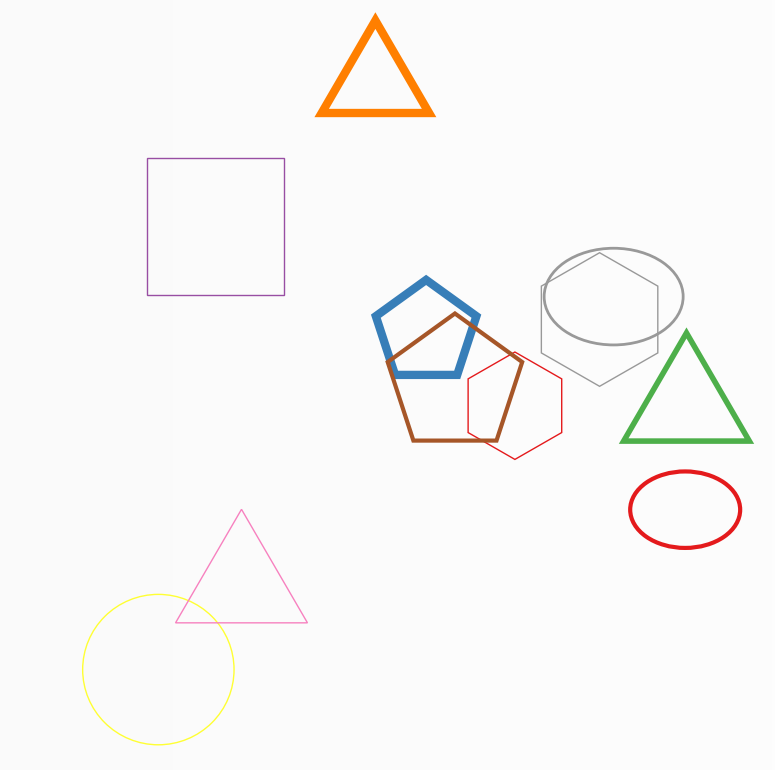[{"shape": "oval", "thickness": 1.5, "radius": 0.35, "center": [0.884, 0.338]}, {"shape": "hexagon", "thickness": 0.5, "radius": 0.35, "center": [0.664, 0.473]}, {"shape": "pentagon", "thickness": 3, "radius": 0.34, "center": [0.55, 0.568]}, {"shape": "triangle", "thickness": 2, "radius": 0.47, "center": [0.886, 0.474]}, {"shape": "square", "thickness": 0.5, "radius": 0.44, "center": [0.278, 0.705]}, {"shape": "triangle", "thickness": 3, "radius": 0.4, "center": [0.484, 0.893]}, {"shape": "circle", "thickness": 0.5, "radius": 0.49, "center": [0.204, 0.13]}, {"shape": "pentagon", "thickness": 1.5, "radius": 0.46, "center": [0.587, 0.502]}, {"shape": "triangle", "thickness": 0.5, "radius": 0.49, "center": [0.312, 0.24]}, {"shape": "oval", "thickness": 1, "radius": 0.45, "center": [0.792, 0.615]}, {"shape": "hexagon", "thickness": 0.5, "radius": 0.43, "center": [0.774, 0.585]}]